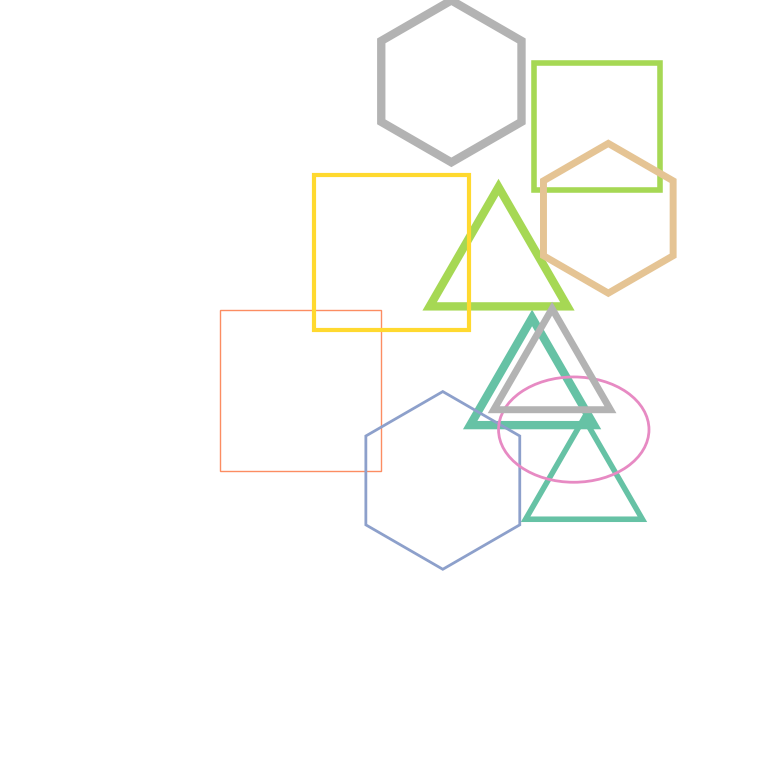[{"shape": "triangle", "thickness": 3, "radius": 0.46, "center": [0.691, 0.494]}, {"shape": "triangle", "thickness": 2, "radius": 0.44, "center": [0.758, 0.369]}, {"shape": "square", "thickness": 0.5, "radius": 0.52, "center": [0.39, 0.492]}, {"shape": "hexagon", "thickness": 1, "radius": 0.58, "center": [0.575, 0.376]}, {"shape": "oval", "thickness": 1, "radius": 0.49, "center": [0.745, 0.442]}, {"shape": "square", "thickness": 2, "radius": 0.41, "center": [0.775, 0.836]}, {"shape": "triangle", "thickness": 3, "radius": 0.52, "center": [0.647, 0.654]}, {"shape": "square", "thickness": 1.5, "radius": 0.5, "center": [0.509, 0.672]}, {"shape": "hexagon", "thickness": 2.5, "radius": 0.49, "center": [0.79, 0.717]}, {"shape": "triangle", "thickness": 2.5, "radius": 0.44, "center": [0.717, 0.512]}, {"shape": "hexagon", "thickness": 3, "radius": 0.53, "center": [0.586, 0.894]}]